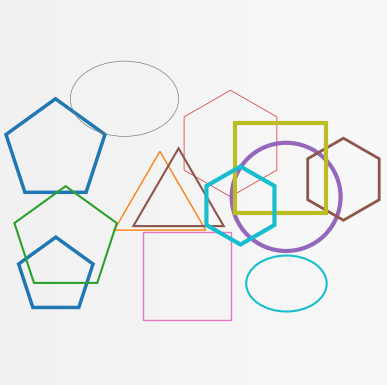[{"shape": "pentagon", "thickness": 2.5, "radius": 0.67, "center": [0.143, 0.609]}, {"shape": "pentagon", "thickness": 2.5, "radius": 0.5, "center": [0.144, 0.283]}, {"shape": "triangle", "thickness": 1, "radius": 0.68, "center": [0.413, 0.47]}, {"shape": "pentagon", "thickness": 1.5, "radius": 0.69, "center": [0.169, 0.378]}, {"shape": "hexagon", "thickness": 0.5, "radius": 0.69, "center": [0.595, 0.627]}, {"shape": "circle", "thickness": 3, "radius": 0.7, "center": [0.738, 0.489]}, {"shape": "triangle", "thickness": 1.5, "radius": 0.67, "center": [0.461, 0.48]}, {"shape": "hexagon", "thickness": 2, "radius": 0.53, "center": [0.886, 0.534]}, {"shape": "square", "thickness": 1, "radius": 0.57, "center": [0.483, 0.283]}, {"shape": "oval", "thickness": 0.5, "radius": 0.7, "center": [0.321, 0.743]}, {"shape": "square", "thickness": 3, "radius": 0.58, "center": [0.724, 0.563]}, {"shape": "hexagon", "thickness": 3, "radius": 0.51, "center": [0.621, 0.466]}, {"shape": "oval", "thickness": 1.5, "radius": 0.52, "center": [0.739, 0.264]}]